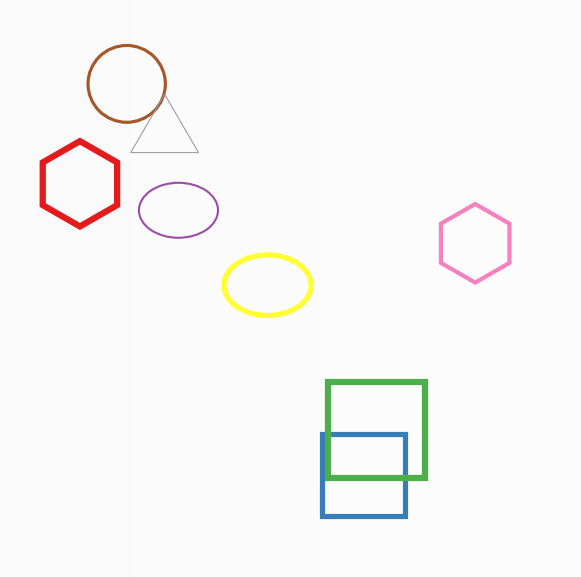[{"shape": "hexagon", "thickness": 3, "radius": 0.37, "center": [0.138, 0.681]}, {"shape": "square", "thickness": 2.5, "radius": 0.36, "center": [0.625, 0.177]}, {"shape": "square", "thickness": 3, "radius": 0.41, "center": [0.648, 0.255]}, {"shape": "oval", "thickness": 1, "radius": 0.34, "center": [0.307, 0.635]}, {"shape": "oval", "thickness": 2.5, "radius": 0.37, "center": [0.46, 0.505]}, {"shape": "circle", "thickness": 1.5, "radius": 0.33, "center": [0.218, 0.854]}, {"shape": "hexagon", "thickness": 2, "radius": 0.34, "center": [0.818, 0.578]}, {"shape": "triangle", "thickness": 0.5, "radius": 0.34, "center": [0.283, 0.769]}]